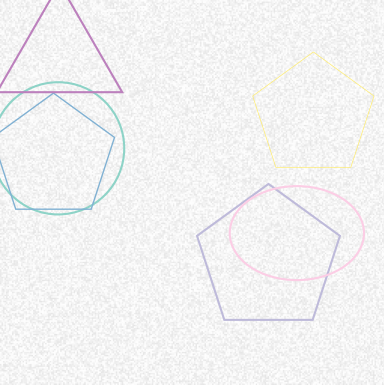[{"shape": "circle", "thickness": 1.5, "radius": 0.86, "center": [0.151, 0.615]}, {"shape": "pentagon", "thickness": 1.5, "radius": 0.98, "center": [0.697, 0.327]}, {"shape": "pentagon", "thickness": 1, "radius": 0.83, "center": [0.139, 0.592]}, {"shape": "oval", "thickness": 1.5, "radius": 0.87, "center": [0.771, 0.395]}, {"shape": "triangle", "thickness": 1.5, "radius": 0.94, "center": [0.155, 0.855]}, {"shape": "pentagon", "thickness": 0.5, "radius": 0.83, "center": [0.814, 0.699]}]